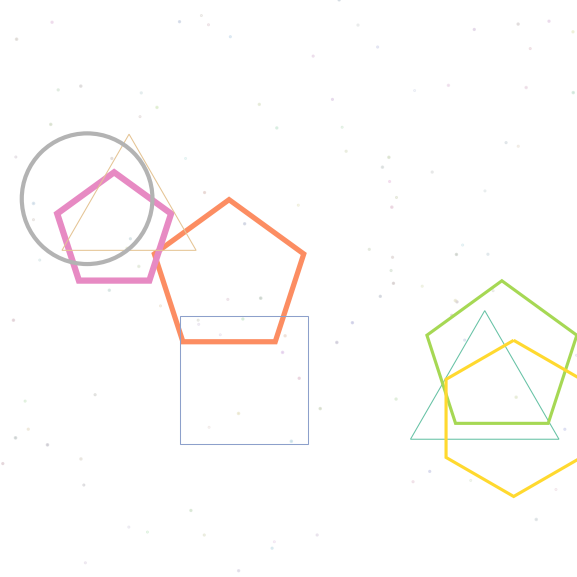[{"shape": "triangle", "thickness": 0.5, "radius": 0.74, "center": [0.839, 0.313]}, {"shape": "pentagon", "thickness": 2.5, "radius": 0.68, "center": [0.397, 0.517]}, {"shape": "square", "thickness": 0.5, "radius": 0.55, "center": [0.422, 0.341]}, {"shape": "pentagon", "thickness": 3, "radius": 0.52, "center": [0.198, 0.597]}, {"shape": "pentagon", "thickness": 1.5, "radius": 0.68, "center": [0.869, 0.376]}, {"shape": "hexagon", "thickness": 1.5, "radius": 0.68, "center": [0.889, 0.275]}, {"shape": "triangle", "thickness": 0.5, "radius": 0.67, "center": [0.223, 0.633]}, {"shape": "circle", "thickness": 2, "radius": 0.57, "center": [0.151, 0.655]}]